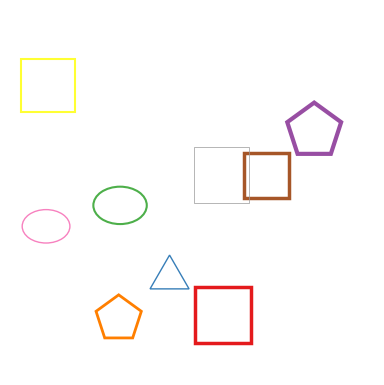[{"shape": "square", "thickness": 2.5, "radius": 0.36, "center": [0.579, 0.183]}, {"shape": "triangle", "thickness": 1, "radius": 0.29, "center": [0.44, 0.279]}, {"shape": "oval", "thickness": 1.5, "radius": 0.35, "center": [0.312, 0.467]}, {"shape": "pentagon", "thickness": 3, "radius": 0.37, "center": [0.816, 0.66]}, {"shape": "pentagon", "thickness": 2, "radius": 0.31, "center": [0.308, 0.172]}, {"shape": "square", "thickness": 1.5, "radius": 0.35, "center": [0.125, 0.778]}, {"shape": "square", "thickness": 2.5, "radius": 0.29, "center": [0.691, 0.545]}, {"shape": "oval", "thickness": 1, "radius": 0.31, "center": [0.12, 0.412]}, {"shape": "square", "thickness": 0.5, "radius": 0.36, "center": [0.576, 0.546]}]